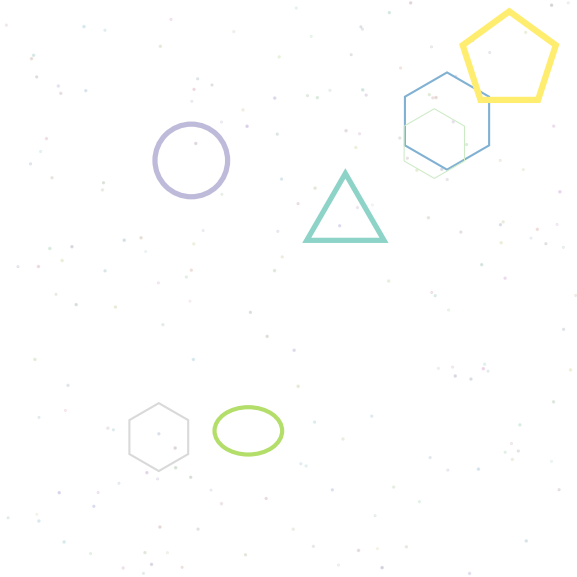[{"shape": "triangle", "thickness": 2.5, "radius": 0.39, "center": [0.598, 0.622]}, {"shape": "circle", "thickness": 2.5, "radius": 0.31, "center": [0.331, 0.721]}, {"shape": "hexagon", "thickness": 1, "radius": 0.42, "center": [0.774, 0.79]}, {"shape": "oval", "thickness": 2, "radius": 0.29, "center": [0.43, 0.253]}, {"shape": "hexagon", "thickness": 1, "radius": 0.29, "center": [0.275, 0.242]}, {"shape": "hexagon", "thickness": 0.5, "radius": 0.3, "center": [0.752, 0.751]}, {"shape": "pentagon", "thickness": 3, "radius": 0.42, "center": [0.882, 0.895]}]